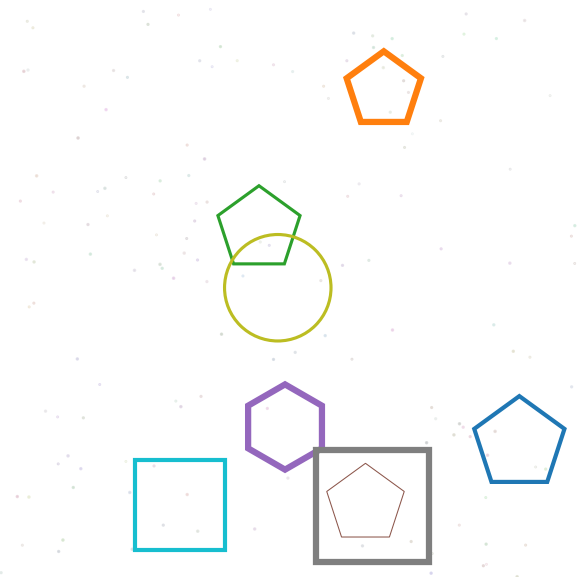[{"shape": "pentagon", "thickness": 2, "radius": 0.41, "center": [0.899, 0.231]}, {"shape": "pentagon", "thickness": 3, "radius": 0.34, "center": [0.665, 0.843]}, {"shape": "pentagon", "thickness": 1.5, "radius": 0.37, "center": [0.448, 0.603]}, {"shape": "hexagon", "thickness": 3, "radius": 0.37, "center": [0.494, 0.26]}, {"shape": "pentagon", "thickness": 0.5, "radius": 0.35, "center": [0.633, 0.126]}, {"shape": "square", "thickness": 3, "radius": 0.49, "center": [0.645, 0.123]}, {"shape": "circle", "thickness": 1.5, "radius": 0.46, "center": [0.481, 0.501]}, {"shape": "square", "thickness": 2, "radius": 0.39, "center": [0.311, 0.125]}]